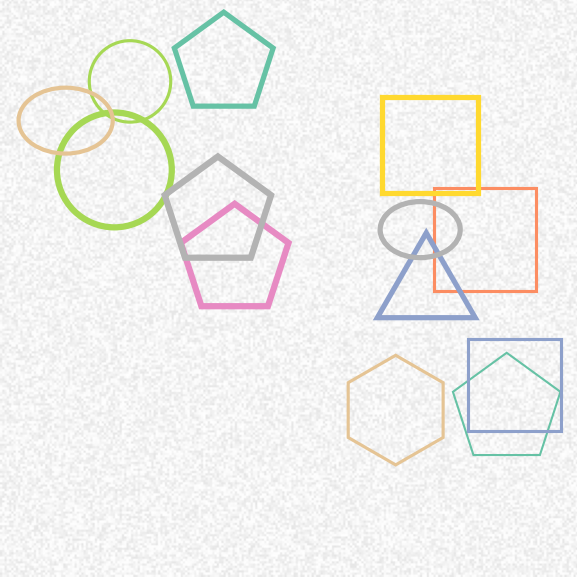[{"shape": "pentagon", "thickness": 1, "radius": 0.49, "center": [0.877, 0.29]}, {"shape": "pentagon", "thickness": 2.5, "radius": 0.45, "center": [0.387, 0.888]}, {"shape": "square", "thickness": 1.5, "radius": 0.44, "center": [0.84, 0.584]}, {"shape": "triangle", "thickness": 2.5, "radius": 0.49, "center": [0.738, 0.498]}, {"shape": "square", "thickness": 1.5, "radius": 0.4, "center": [0.891, 0.332]}, {"shape": "pentagon", "thickness": 3, "radius": 0.49, "center": [0.406, 0.548]}, {"shape": "circle", "thickness": 3, "radius": 0.5, "center": [0.198, 0.705]}, {"shape": "circle", "thickness": 1.5, "radius": 0.35, "center": [0.225, 0.858]}, {"shape": "square", "thickness": 2.5, "radius": 0.42, "center": [0.745, 0.748]}, {"shape": "hexagon", "thickness": 1.5, "radius": 0.47, "center": [0.685, 0.289]}, {"shape": "oval", "thickness": 2, "radius": 0.41, "center": [0.114, 0.79]}, {"shape": "oval", "thickness": 2.5, "radius": 0.35, "center": [0.728, 0.602]}, {"shape": "pentagon", "thickness": 3, "radius": 0.48, "center": [0.377, 0.631]}]